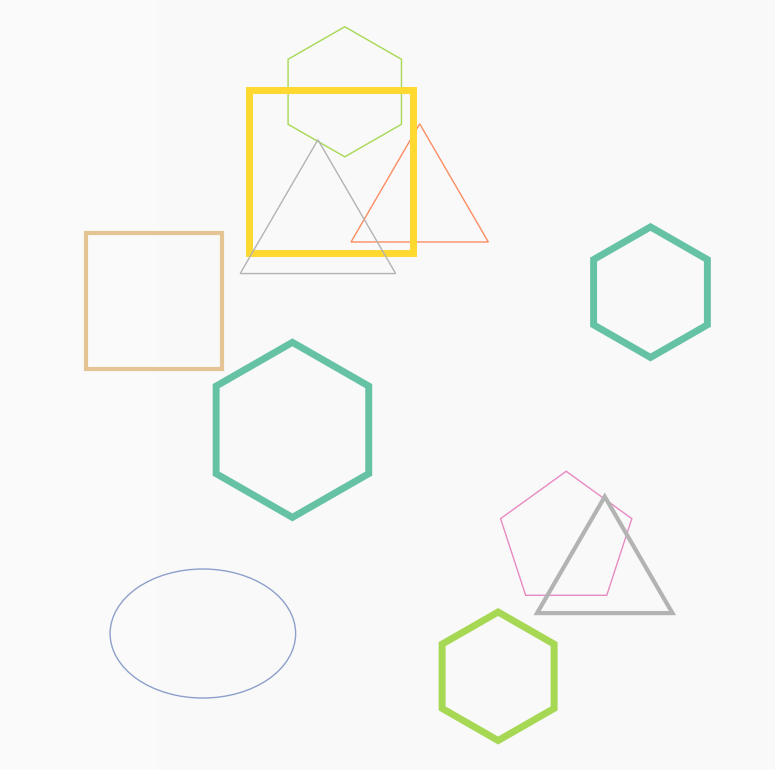[{"shape": "hexagon", "thickness": 2.5, "radius": 0.57, "center": [0.377, 0.442]}, {"shape": "hexagon", "thickness": 2.5, "radius": 0.42, "center": [0.839, 0.621]}, {"shape": "triangle", "thickness": 0.5, "radius": 0.51, "center": [0.542, 0.737]}, {"shape": "oval", "thickness": 0.5, "radius": 0.6, "center": [0.262, 0.177]}, {"shape": "pentagon", "thickness": 0.5, "radius": 0.45, "center": [0.731, 0.299]}, {"shape": "hexagon", "thickness": 2.5, "radius": 0.42, "center": [0.643, 0.122]}, {"shape": "hexagon", "thickness": 0.5, "radius": 0.42, "center": [0.445, 0.881]}, {"shape": "square", "thickness": 2.5, "radius": 0.53, "center": [0.428, 0.777]}, {"shape": "square", "thickness": 1.5, "radius": 0.44, "center": [0.199, 0.609]}, {"shape": "triangle", "thickness": 0.5, "radius": 0.58, "center": [0.41, 0.703]}, {"shape": "triangle", "thickness": 1.5, "radius": 0.5, "center": [0.78, 0.254]}]